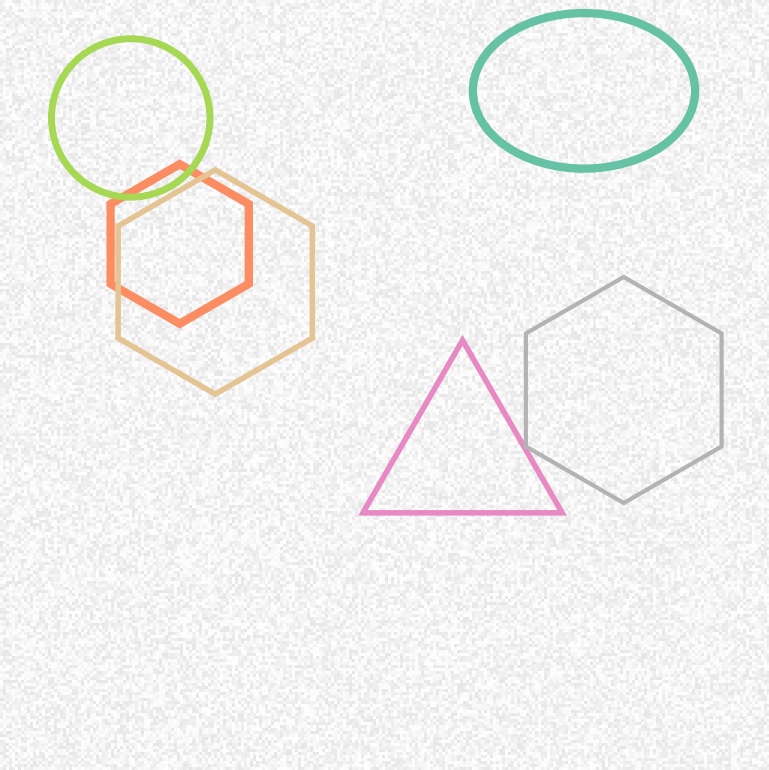[{"shape": "oval", "thickness": 3, "radius": 0.72, "center": [0.758, 0.882]}, {"shape": "hexagon", "thickness": 3, "radius": 0.52, "center": [0.233, 0.683]}, {"shape": "triangle", "thickness": 2, "radius": 0.75, "center": [0.601, 0.409]}, {"shape": "circle", "thickness": 2.5, "radius": 0.51, "center": [0.17, 0.847]}, {"shape": "hexagon", "thickness": 2, "radius": 0.73, "center": [0.28, 0.634]}, {"shape": "hexagon", "thickness": 1.5, "radius": 0.73, "center": [0.81, 0.494]}]